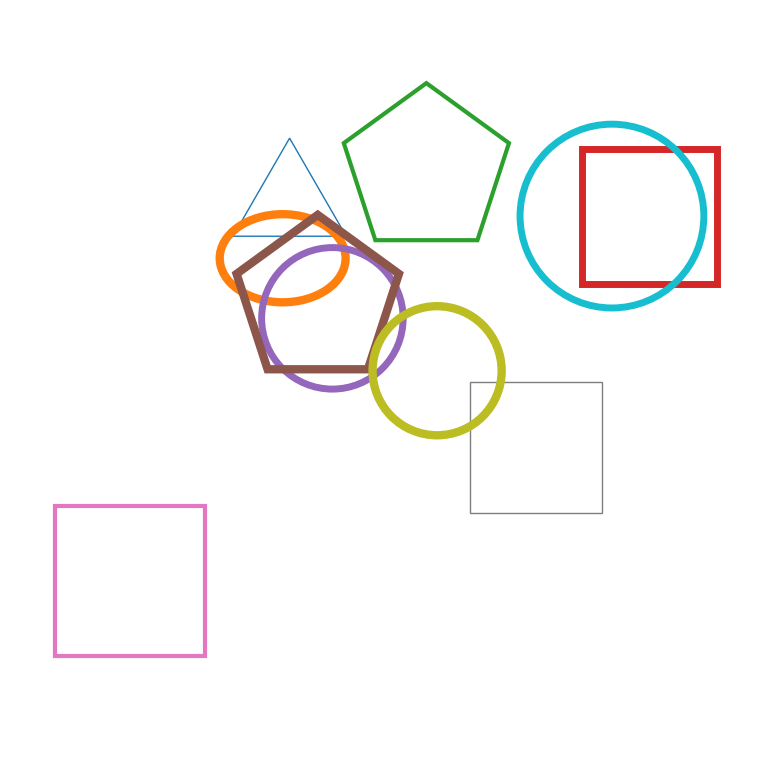[{"shape": "triangle", "thickness": 0.5, "radius": 0.42, "center": [0.376, 0.736]}, {"shape": "oval", "thickness": 3, "radius": 0.41, "center": [0.367, 0.665]}, {"shape": "pentagon", "thickness": 1.5, "radius": 0.56, "center": [0.554, 0.779]}, {"shape": "square", "thickness": 2.5, "radius": 0.44, "center": [0.843, 0.719]}, {"shape": "circle", "thickness": 2.5, "radius": 0.46, "center": [0.432, 0.587]}, {"shape": "pentagon", "thickness": 3, "radius": 0.55, "center": [0.413, 0.61]}, {"shape": "square", "thickness": 1.5, "radius": 0.49, "center": [0.169, 0.246]}, {"shape": "square", "thickness": 0.5, "radius": 0.43, "center": [0.696, 0.419]}, {"shape": "circle", "thickness": 3, "radius": 0.42, "center": [0.568, 0.519]}, {"shape": "circle", "thickness": 2.5, "radius": 0.6, "center": [0.795, 0.719]}]